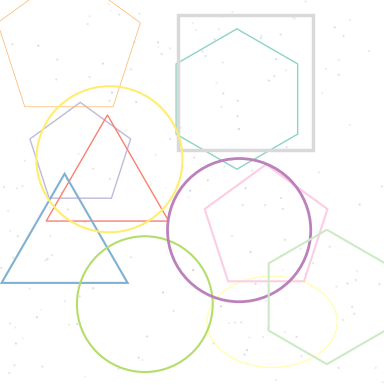[{"shape": "hexagon", "thickness": 1, "radius": 0.91, "center": [0.615, 0.743]}, {"shape": "oval", "thickness": 1, "radius": 0.85, "center": [0.707, 0.164]}, {"shape": "pentagon", "thickness": 1, "radius": 0.69, "center": [0.209, 0.597]}, {"shape": "triangle", "thickness": 1, "radius": 0.92, "center": [0.279, 0.518]}, {"shape": "triangle", "thickness": 1.5, "radius": 0.94, "center": [0.168, 0.36]}, {"shape": "pentagon", "thickness": 0.5, "radius": 0.98, "center": [0.179, 0.88]}, {"shape": "circle", "thickness": 1.5, "radius": 0.88, "center": [0.376, 0.21]}, {"shape": "pentagon", "thickness": 1.5, "radius": 0.84, "center": [0.691, 0.405]}, {"shape": "square", "thickness": 2.5, "radius": 0.88, "center": [0.637, 0.785]}, {"shape": "circle", "thickness": 2, "radius": 0.93, "center": [0.621, 0.402]}, {"shape": "hexagon", "thickness": 1.5, "radius": 0.87, "center": [0.849, 0.229]}, {"shape": "circle", "thickness": 1.5, "radius": 0.95, "center": [0.284, 0.586]}]